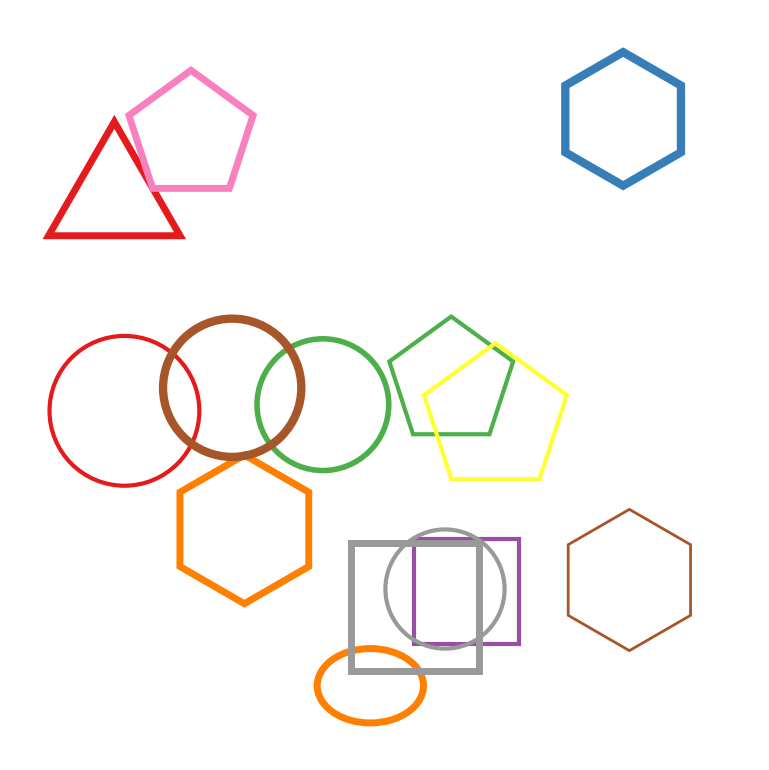[{"shape": "triangle", "thickness": 2.5, "radius": 0.49, "center": [0.148, 0.743]}, {"shape": "circle", "thickness": 1.5, "radius": 0.49, "center": [0.162, 0.466]}, {"shape": "hexagon", "thickness": 3, "radius": 0.43, "center": [0.809, 0.846]}, {"shape": "circle", "thickness": 2, "radius": 0.43, "center": [0.419, 0.474]}, {"shape": "pentagon", "thickness": 1.5, "radius": 0.42, "center": [0.586, 0.504]}, {"shape": "square", "thickness": 1.5, "radius": 0.34, "center": [0.606, 0.232]}, {"shape": "oval", "thickness": 2.5, "radius": 0.35, "center": [0.481, 0.109]}, {"shape": "hexagon", "thickness": 2.5, "radius": 0.48, "center": [0.317, 0.313]}, {"shape": "pentagon", "thickness": 1.5, "radius": 0.49, "center": [0.643, 0.457]}, {"shape": "hexagon", "thickness": 1, "radius": 0.46, "center": [0.817, 0.247]}, {"shape": "circle", "thickness": 3, "radius": 0.45, "center": [0.302, 0.496]}, {"shape": "pentagon", "thickness": 2.5, "radius": 0.42, "center": [0.248, 0.824]}, {"shape": "square", "thickness": 2.5, "radius": 0.42, "center": [0.539, 0.212]}, {"shape": "circle", "thickness": 1.5, "radius": 0.39, "center": [0.578, 0.235]}]